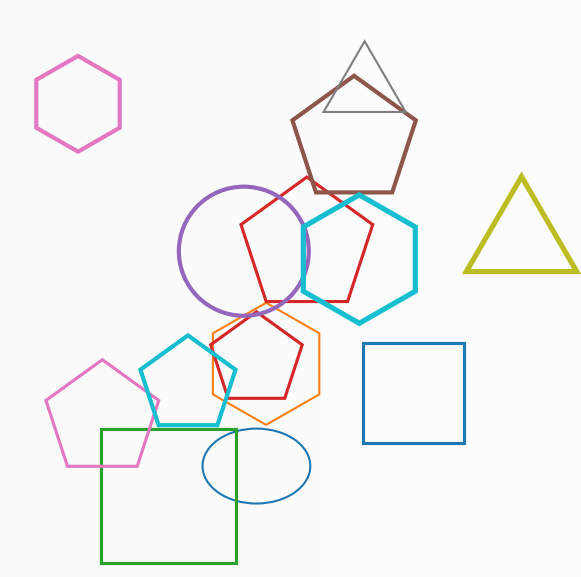[{"shape": "oval", "thickness": 1, "radius": 0.46, "center": [0.441, 0.192]}, {"shape": "square", "thickness": 1.5, "radius": 0.43, "center": [0.711, 0.318]}, {"shape": "hexagon", "thickness": 1, "radius": 0.53, "center": [0.458, 0.369]}, {"shape": "square", "thickness": 1.5, "radius": 0.58, "center": [0.291, 0.141]}, {"shape": "pentagon", "thickness": 1.5, "radius": 0.41, "center": [0.441, 0.376]}, {"shape": "pentagon", "thickness": 1.5, "radius": 0.6, "center": [0.528, 0.573]}, {"shape": "circle", "thickness": 2, "radius": 0.56, "center": [0.419, 0.564]}, {"shape": "pentagon", "thickness": 2, "radius": 0.56, "center": [0.609, 0.756]}, {"shape": "pentagon", "thickness": 1.5, "radius": 0.51, "center": [0.176, 0.274]}, {"shape": "hexagon", "thickness": 2, "radius": 0.41, "center": [0.134, 0.819]}, {"shape": "triangle", "thickness": 1, "radius": 0.41, "center": [0.627, 0.846]}, {"shape": "triangle", "thickness": 2.5, "radius": 0.55, "center": [0.897, 0.584]}, {"shape": "pentagon", "thickness": 2, "radius": 0.43, "center": [0.323, 0.332]}, {"shape": "hexagon", "thickness": 2.5, "radius": 0.56, "center": [0.618, 0.55]}]